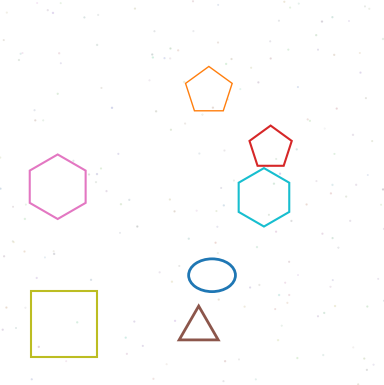[{"shape": "oval", "thickness": 2, "radius": 0.3, "center": [0.551, 0.285]}, {"shape": "pentagon", "thickness": 1, "radius": 0.32, "center": [0.542, 0.764]}, {"shape": "pentagon", "thickness": 1.5, "radius": 0.29, "center": [0.703, 0.616]}, {"shape": "triangle", "thickness": 2, "radius": 0.29, "center": [0.516, 0.146]}, {"shape": "hexagon", "thickness": 1.5, "radius": 0.42, "center": [0.15, 0.515]}, {"shape": "square", "thickness": 1.5, "radius": 0.43, "center": [0.166, 0.158]}, {"shape": "hexagon", "thickness": 1.5, "radius": 0.38, "center": [0.686, 0.487]}]